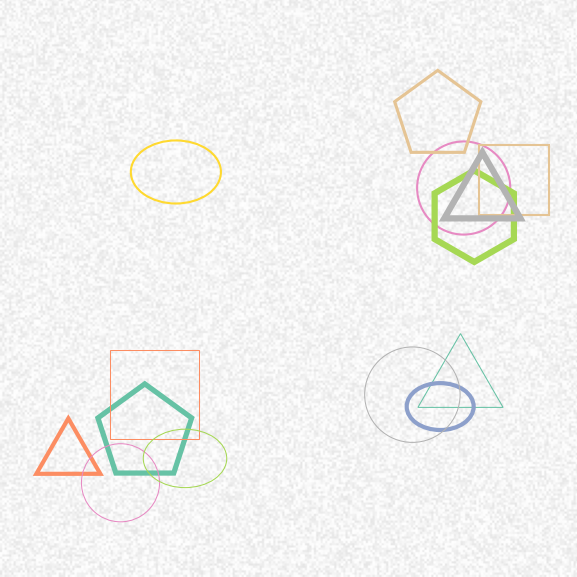[{"shape": "pentagon", "thickness": 2.5, "radius": 0.43, "center": [0.251, 0.249]}, {"shape": "triangle", "thickness": 0.5, "radius": 0.43, "center": [0.797, 0.336]}, {"shape": "triangle", "thickness": 2, "radius": 0.32, "center": [0.118, 0.211]}, {"shape": "square", "thickness": 0.5, "radius": 0.39, "center": [0.268, 0.315]}, {"shape": "oval", "thickness": 2, "radius": 0.29, "center": [0.762, 0.295]}, {"shape": "circle", "thickness": 1, "radius": 0.4, "center": [0.803, 0.674]}, {"shape": "circle", "thickness": 0.5, "radius": 0.34, "center": [0.209, 0.163]}, {"shape": "oval", "thickness": 0.5, "radius": 0.36, "center": [0.32, 0.205]}, {"shape": "hexagon", "thickness": 3, "radius": 0.4, "center": [0.821, 0.625]}, {"shape": "oval", "thickness": 1, "radius": 0.39, "center": [0.305, 0.701]}, {"shape": "square", "thickness": 1, "radius": 0.3, "center": [0.89, 0.687]}, {"shape": "pentagon", "thickness": 1.5, "radius": 0.39, "center": [0.758, 0.799]}, {"shape": "triangle", "thickness": 3, "radius": 0.38, "center": [0.835, 0.659]}, {"shape": "circle", "thickness": 0.5, "radius": 0.41, "center": [0.714, 0.316]}]